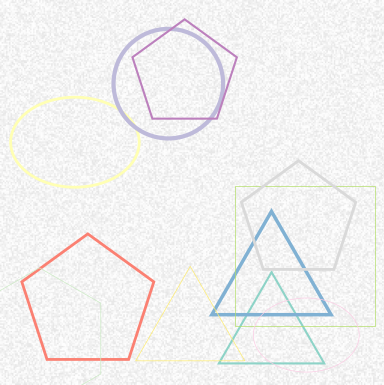[{"shape": "triangle", "thickness": 1.5, "radius": 0.79, "center": [0.705, 0.135]}, {"shape": "oval", "thickness": 2, "radius": 0.84, "center": [0.195, 0.631]}, {"shape": "circle", "thickness": 3, "radius": 0.71, "center": [0.437, 0.783]}, {"shape": "pentagon", "thickness": 2, "radius": 0.9, "center": [0.228, 0.212]}, {"shape": "triangle", "thickness": 2.5, "radius": 0.89, "center": [0.705, 0.272]}, {"shape": "square", "thickness": 0.5, "radius": 0.91, "center": [0.793, 0.336]}, {"shape": "oval", "thickness": 0.5, "radius": 0.69, "center": [0.796, 0.13]}, {"shape": "pentagon", "thickness": 2, "radius": 0.78, "center": [0.776, 0.426]}, {"shape": "pentagon", "thickness": 1.5, "radius": 0.71, "center": [0.48, 0.807]}, {"shape": "hexagon", "thickness": 0.5, "radius": 0.92, "center": [0.103, 0.121]}, {"shape": "triangle", "thickness": 0.5, "radius": 0.82, "center": [0.494, 0.145]}]